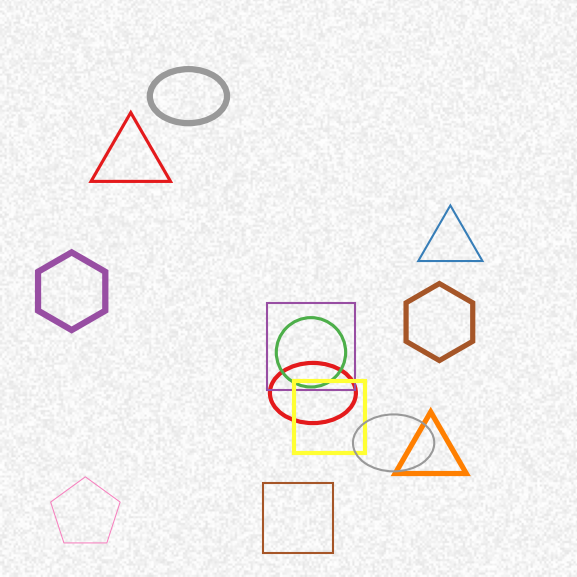[{"shape": "triangle", "thickness": 1.5, "radius": 0.4, "center": [0.226, 0.725]}, {"shape": "oval", "thickness": 2, "radius": 0.37, "center": [0.542, 0.319]}, {"shape": "triangle", "thickness": 1, "radius": 0.32, "center": [0.78, 0.579]}, {"shape": "circle", "thickness": 1.5, "radius": 0.3, "center": [0.538, 0.389]}, {"shape": "hexagon", "thickness": 3, "radius": 0.34, "center": [0.124, 0.495]}, {"shape": "square", "thickness": 1, "radius": 0.38, "center": [0.539, 0.399]}, {"shape": "triangle", "thickness": 2.5, "radius": 0.36, "center": [0.746, 0.215]}, {"shape": "square", "thickness": 2, "radius": 0.31, "center": [0.571, 0.278]}, {"shape": "hexagon", "thickness": 2.5, "radius": 0.33, "center": [0.761, 0.441]}, {"shape": "square", "thickness": 1, "radius": 0.3, "center": [0.515, 0.102]}, {"shape": "pentagon", "thickness": 0.5, "radius": 0.32, "center": [0.148, 0.11]}, {"shape": "oval", "thickness": 3, "radius": 0.33, "center": [0.326, 0.833]}, {"shape": "oval", "thickness": 1, "radius": 0.35, "center": [0.682, 0.232]}]